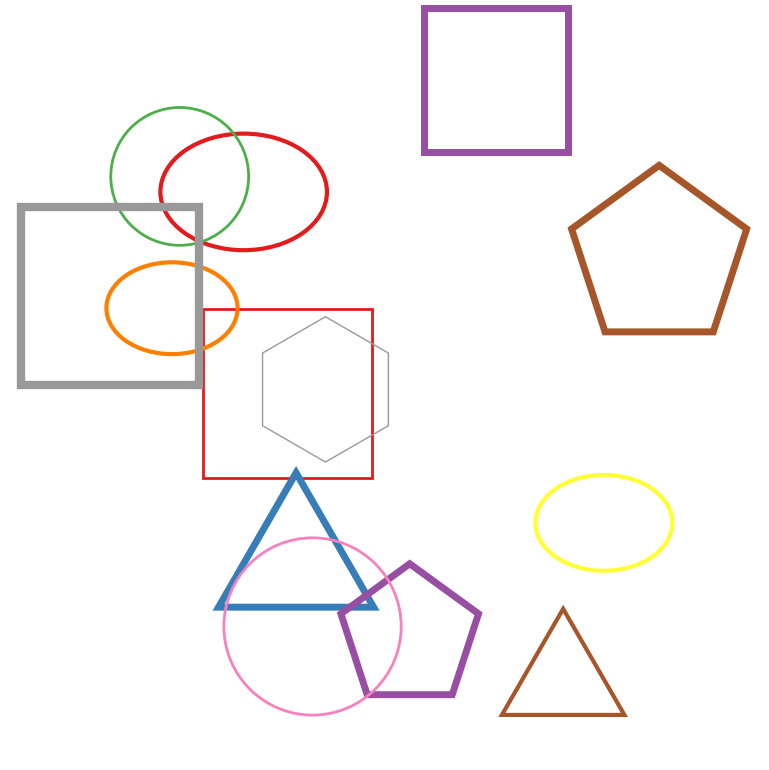[{"shape": "oval", "thickness": 1.5, "radius": 0.54, "center": [0.316, 0.751]}, {"shape": "square", "thickness": 1, "radius": 0.55, "center": [0.373, 0.489]}, {"shape": "triangle", "thickness": 2.5, "radius": 0.58, "center": [0.384, 0.27]}, {"shape": "circle", "thickness": 1, "radius": 0.45, "center": [0.233, 0.771]}, {"shape": "square", "thickness": 2.5, "radius": 0.47, "center": [0.644, 0.896]}, {"shape": "pentagon", "thickness": 2.5, "radius": 0.47, "center": [0.532, 0.174]}, {"shape": "oval", "thickness": 1.5, "radius": 0.43, "center": [0.223, 0.6]}, {"shape": "oval", "thickness": 1.5, "radius": 0.44, "center": [0.784, 0.321]}, {"shape": "pentagon", "thickness": 2.5, "radius": 0.6, "center": [0.856, 0.666]}, {"shape": "triangle", "thickness": 1.5, "radius": 0.46, "center": [0.731, 0.117]}, {"shape": "circle", "thickness": 1, "radius": 0.58, "center": [0.406, 0.186]}, {"shape": "hexagon", "thickness": 0.5, "radius": 0.47, "center": [0.423, 0.494]}, {"shape": "square", "thickness": 3, "radius": 0.58, "center": [0.143, 0.615]}]